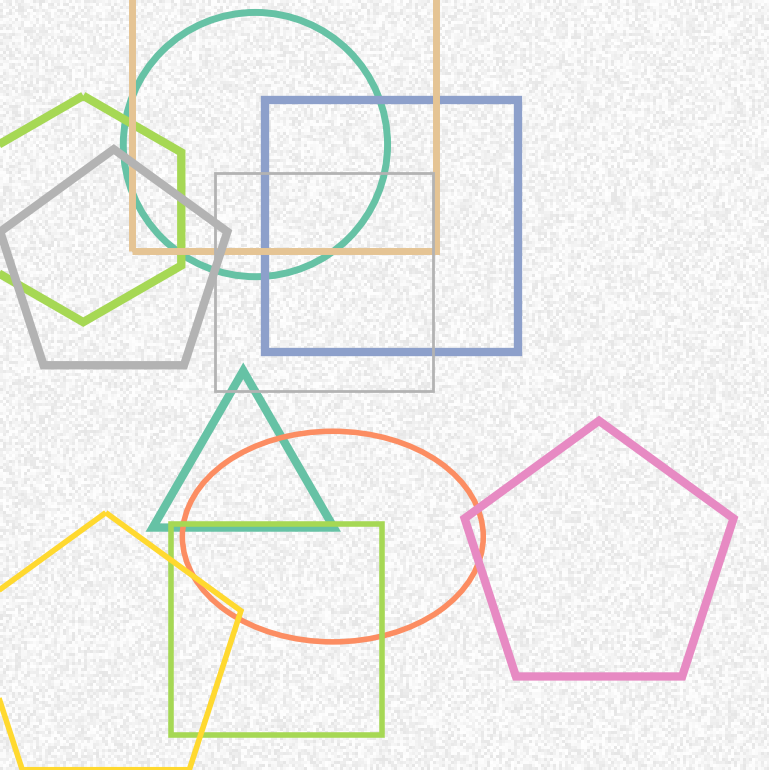[{"shape": "triangle", "thickness": 3, "radius": 0.68, "center": [0.316, 0.383]}, {"shape": "circle", "thickness": 2.5, "radius": 0.86, "center": [0.332, 0.812]}, {"shape": "oval", "thickness": 2, "radius": 0.98, "center": [0.432, 0.303]}, {"shape": "square", "thickness": 3, "radius": 0.82, "center": [0.508, 0.706]}, {"shape": "pentagon", "thickness": 3, "radius": 0.92, "center": [0.778, 0.27]}, {"shape": "hexagon", "thickness": 3, "radius": 0.73, "center": [0.108, 0.729]}, {"shape": "square", "thickness": 2, "radius": 0.68, "center": [0.359, 0.183]}, {"shape": "pentagon", "thickness": 2, "radius": 0.92, "center": [0.137, 0.15]}, {"shape": "square", "thickness": 2.5, "radius": 0.99, "center": [0.369, 0.871]}, {"shape": "pentagon", "thickness": 3, "radius": 0.78, "center": [0.148, 0.651]}, {"shape": "square", "thickness": 1, "radius": 0.71, "center": [0.421, 0.634]}]